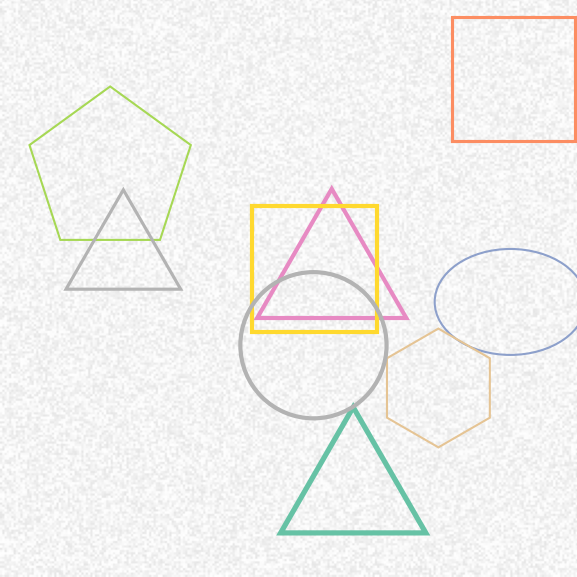[{"shape": "triangle", "thickness": 2.5, "radius": 0.73, "center": [0.612, 0.149]}, {"shape": "square", "thickness": 1.5, "radius": 0.53, "center": [0.889, 0.863]}, {"shape": "oval", "thickness": 1, "radius": 0.66, "center": [0.884, 0.476]}, {"shape": "triangle", "thickness": 2, "radius": 0.75, "center": [0.574, 0.523]}, {"shape": "pentagon", "thickness": 1, "radius": 0.73, "center": [0.191, 0.703]}, {"shape": "square", "thickness": 2, "radius": 0.54, "center": [0.545, 0.533]}, {"shape": "hexagon", "thickness": 1, "radius": 0.51, "center": [0.759, 0.327]}, {"shape": "circle", "thickness": 2, "radius": 0.63, "center": [0.543, 0.401]}, {"shape": "triangle", "thickness": 1.5, "radius": 0.57, "center": [0.214, 0.556]}]